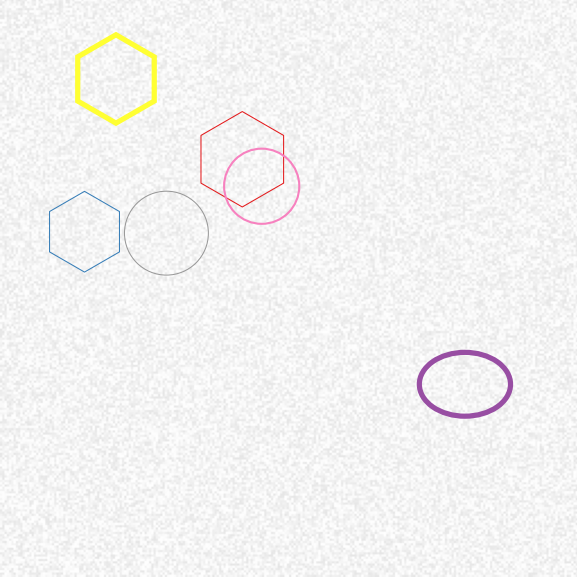[{"shape": "hexagon", "thickness": 0.5, "radius": 0.41, "center": [0.42, 0.723]}, {"shape": "hexagon", "thickness": 0.5, "radius": 0.35, "center": [0.146, 0.598]}, {"shape": "oval", "thickness": 2.5, "radius": 0.39, "center": [0.805, 0.334]}, {"shape": "hexagon", "thickness": 2.5, "radius": 0.38, "center": [0.201, 0.862]}, {"shape": "circle", "thickness": 1, "radius": 0.33, "center": [0.453, 0.677]}, {"shape": "circle", "thickness": 0.5, "radius": 0.36, "center": [0.288, 0.595]}]